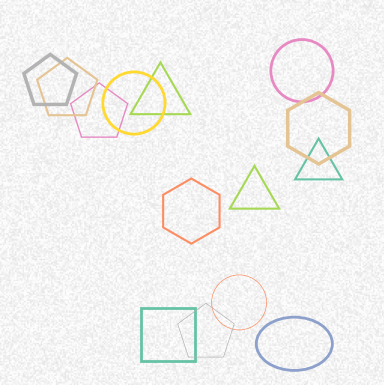[{"shape": "square", "thickness": 2, "radius": 0.35, "center": [0.437, 0.131]}, {"shape": "triangle", "thickness": 1.5, "radius": 0.35, "center": [0.828, 0.569]}, {"shape": "hexagon", "thickness": 1.5, "radius": 0.42, "center": [0.497, 0.452]}, {"shape": "circle", "thickness": 0.5, "radius": 0.36, "center": [0.621, 0.215]}, {"shape": "oval", "thickness": 2, "radius": 0.49, "center": [0.764, 0.107]}, {"shape": "pentagon", "thickness": 1, "radius": 0.39, "center": [0.258, 0.707]}, {"shape": "circle", "thickness": 2, "radius": 0.4, "center": [0.784, 0.816]}, {"shape": "triangle", "thickness": 1.5, "radius": 0.45, "center": [0.417, 0.748]}, {"shape": "triangle", "thickness": 1.5, "radius": 0.37, "center": [0.661, 0.495]}, {"shape": "circle", "thickness": 2, "radius": 0.4, "center": [0.348, 0.732]}, {"shape": "hexagon", "thickness": 2.5, "radius": 0.46, "center": [0.828, 0.667]}, {"shape": "pentagon", "thickness": 1.5, "radius": 0.41, "center": [0.175, 0.767]}, {"shape": "pentagon", "thickness": 0.5, "radius": 0.39, "center": [0.535, 0.135]}, {"shape": "pentagon", "thickness": 2.5, "radius": 0.36, "center": [0.13, 0.787]}]